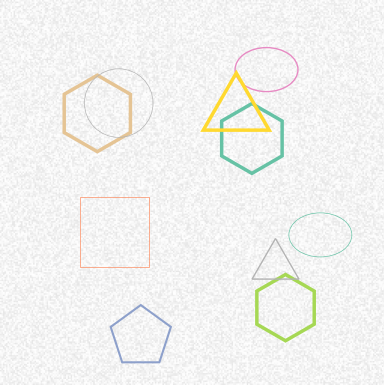[{"shape": "hexagon", "thickness": 2.5, "radius": 0.45, "center": [0.654, 0.64]}, {"shape": "oval", "thickness": 0.5, "radius": 0.41, "center": [0.832, 0.39]}, {"shape": "square", "thickness": 0.5, "radius": 0.45, "center": [0.297, 0.398]}, {"shape": "pentagon", "thickness": 1.5, "radius": 0.41, "center": [0.366, 0.125]}, {"shape": "oval", "thickness": 1, "radius": 0.41, "center": [0.692, 0.819]}, {"shape": "hexagon", "thickness": 2.5, "radius": 0.43, "center": [0.742, 0.201]}, {"shape": "triangle", "thickness": 2.5, "radius": 0.49, "center": [0.614, 0.711]}, {"shape": "hexagon", "thickness": 2.5, "radius": 0.5, "center": [0.253, 0.705]}, {"shape": "triangle", "thickness": 1, "radius": 0.35, "center": [0.716, 0.31]}, {"shape": "circle", "thickness": 0.5, "radius": 0.45, "center": [0.308, 0.732]}]